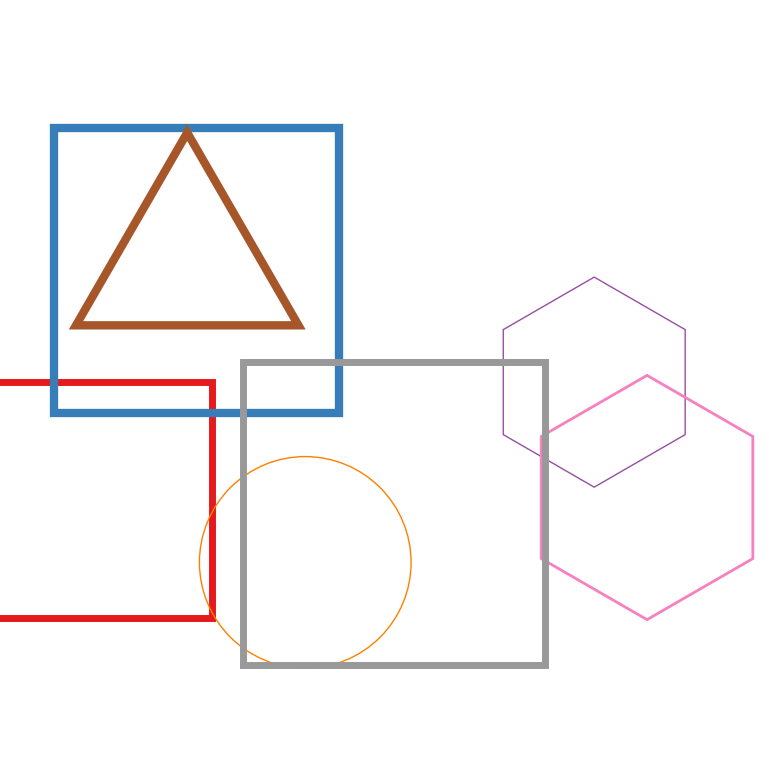[{"shape": "square", "thickness": 2.5, "radius": 0.77, "center": [0.122, 0.351]}, {"shape": "square", "thickness": 3, "radius": 0.93, "center": [0.255, 0.648]}, {"shape": "hexagon", "thickness": 0.5, "radius": 0.68, "center": [0.772, 0.504]}, {"shape": "circle", "thickness": 0.5, "radius": 0.69, "center": [0.396, 0.27]}, {"shape": "triangle", "thickness": 3, "radius": 0.83, "center": [0.243, 0.661]}, {"shape": "hexagon", "thickness": 1, "radius": 0.79, "center": [0.84, 0.354]}, {"shape": "square", "thickness": 2.5, "radius": 0.98, "center": [0.512, 0.333]}]